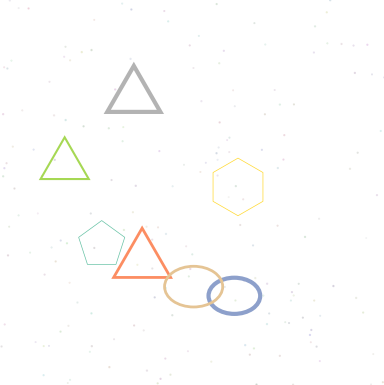[{"shape": "pentagon", "thickness": 0.5, "radius": 0.31, "center": [0.264, 0.364]}, {"shape": "triangle", "thickness": 2, "radius": 0.43, "center": [0.369, 0.322]}, {"shape": "oval", "thickness": 3, "radius": 0.34, "center": [0.609, 0.232]}, {"shape": "triangle", "thickness": 1.5, "radius": 0.36, "center": [0.168, 0.571]}, {"shape": "hexagon", "thickness": 0.5, "radius": 0.37, "center": [0.618, 0.514]}, {"shape": "oval", "thickness": 2, "radius": 0.38, "center": [0.503, 0.255]}, {"shape": "triangle", "thickness": 3, "radius": 0.4, "center": [0.348, 0.749]}]